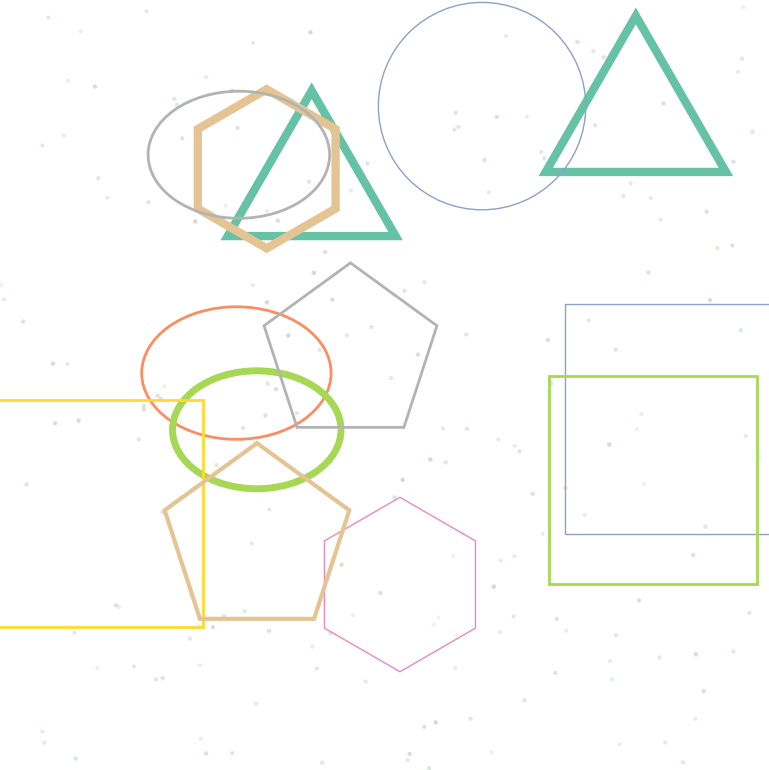[{"shape": "triangle", "thickness": 3, "radius": 0.68, "center": [0.826, 0.844]}, {"shape": "triangle", "thickness": 3, "radius": 0.63, "center": [0.405, 0.756]}, {"shape": "oval", "thickness": 1, "radius": 0.61, "center": [0.307, 0.516]}, {"shape": "circle", "thickness": 0.5, "radius": 0.67, "center": [0.626, 0.862]}, {"shape": "square", "thickness": 0.5, "radius": 0.74, "center": [0.882, 0.456]}, {"shape": "hexagon", "thickness": 0.5, "radius": 0.57, "center": [0.519, 0.241]}, {"shape": "oval", "thickness": 2.5, "radius": 0.55, "center": [0.333, 0.442]}, {"shape": "square", "thickness": 1, "radius": 0.67, "center": [0.848, 0.376]}, {"shape": "square", "thickness": 1, "radius": 0.74, "center": [0.117, 0.333]}, {"shape": "hexagon", "thickness": 3, "radius": 0.52, "center": [0.346, 0.781]}, {"shape": "pentagon", "thickness": 1.5, "radius": 0.63, "center": [0.334, 0.298]}, {"shape": "pentagon", "thickness": 1, "radius": 0.59, "center": [0.455, 0.541]}, {"shape": "oval", "thickness": 1, "radius": 0.59, "center": [0.31, 0.799]}]